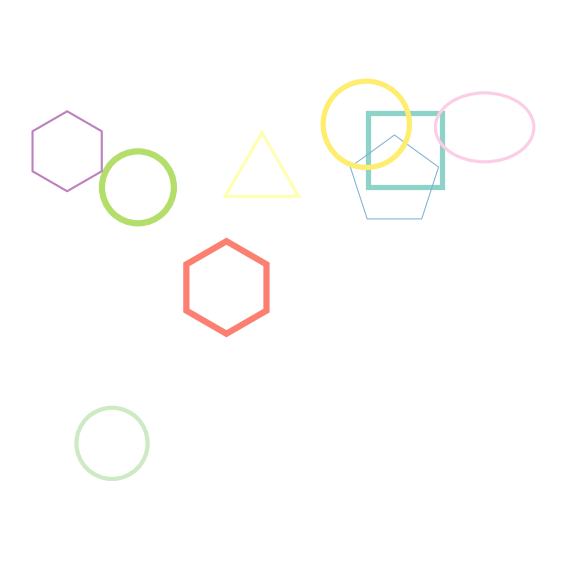[{"shape": "square", "thickness": 2.5, "radius": 0.32, "center": [0.701, 0.739]}, {"shape": "triangle", "thickness": 1.5, "radius": 0.37, "center": [0.454, 0.696]}, {"shape": "hexagon", "thickness": 3, "radius": 0.4, "center": [0.392, 0.501]}, {"shape": "pentagon", "thickness": 0.5, "radius": 0.4, "center": [0.683, 0.685]}, {"shape": "circle", "thickness": 3, "radius": 0.31, "center": [0.239, 0.675]}, {"shape": "oval", "thickness": 1.5, "radius": 0.43, "center": [0.839, 0.779]}, {"shape": "hexagon", "thickness": 1, "radius": 0.35, "center": [0.116, 0.737]}, {"shape": "circle", "thickness": 2, "radius": 0.31, "center": [0.194, 0.231]}, {"shape": "circle", "thickness": 2.5, "radius": 0.37, "center": [0.634, 0.784]}]